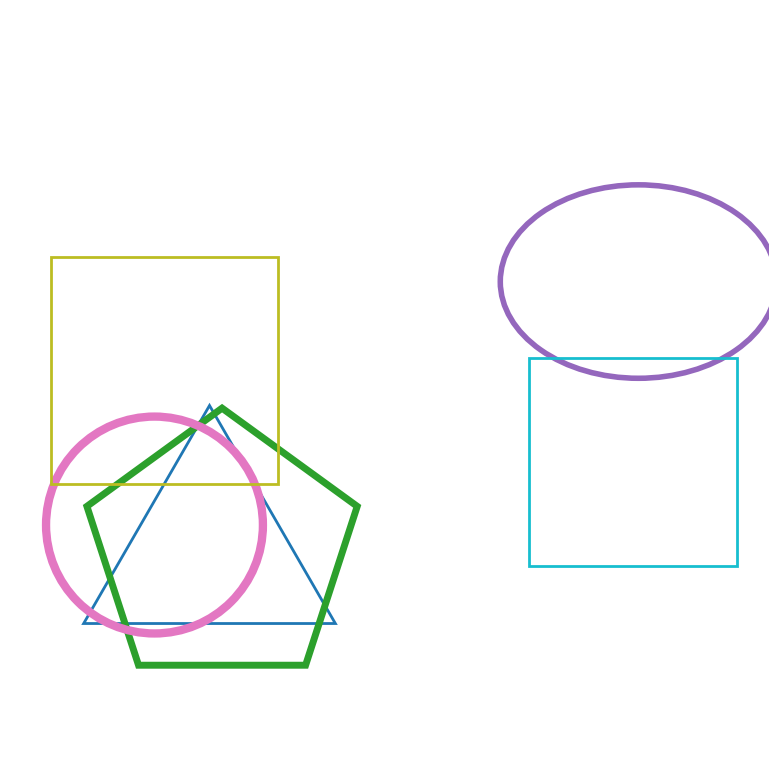[{"shape": "triangle", "thickness": 1, "radius": 0.94, "center": [0.272, 0.285]}, {"shape": "pentagon", "thickness": 2.5, "radius": 0.92, "center": [0.288, 0.285]}, {"shape": "oval", "thickness": 2, "radius": 0.9, "center": [0.829, 0.634]}, {"shape": "circle", "thickness": 3, "radius": 0.7, "center": [0.201, 0.318]}, {"shape": "square", "thickness": 1, "radius": 0.74, "center": [0.213, 0.519]}, {"shape": "square", "thickness": 1, "radius": 0.67, "center": [0.822, 0.4]}]